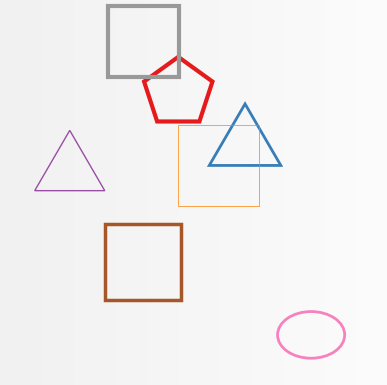[{"shape": "pentagon", "thickness": 3, "radius": 0.46, "center": [0.46, 0.759]}, {"shape": "triangle", "thickness": 2, "radius": 0.53, "center": [0.632, 0.624]}, {"shape": "triangle", "thickness": 1, "radius": 0.52, "center": [0.18, 0.557]}, {"shape": "square", "thickness": 0.5, "radius": 0.52, "center": [0.564, 0.57]}, {"shape": "square", "thickness": 2.5, "radius": 0.49, "center": [0.369, 0.32]}, {"shape": "oval", "thickness": 2, "radius": 0.43, "center": [0.803, 0.13]}, {"shape": "square", "thickness": 3, "radius": 0.46, "center": [0.37, 0.891]}]